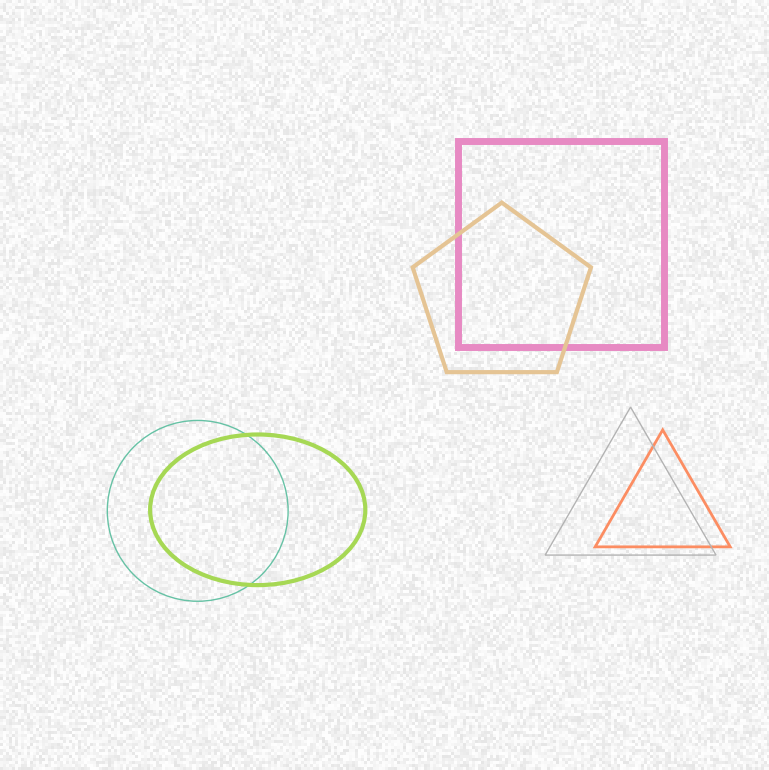[{"shape": "circle", "thickness": 0.5, "radius": 0.59, "center": [0.257, 0.337]}, {"shape": "triangle", "thickness": 1, "radius": 0.51, "center": [0.861, 0.34]}, {"shape": "square", "thickness": 2.5, "radius": 0.67, "center": [0.729, 0.683]}, {"shape": "oval", "thickness": 1.5, "radius": 0.7, "center": [0.335, 0.338]}, {"shape": "pentagon", "thickness": 1.5, "radius": 0.61, "center": [0.652, 0.615]}, {"shape": "triangle", "thickness": 0.5, "radius": 0.64, "center": [0.819, 0.343]}]